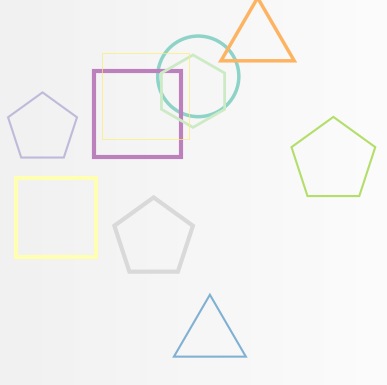[{"shape": "circle", "thickness": 2.5, "radius": 0.52, "center": [0.512, 0.802]}, {"shape": "square", "thickness": 3, "radius": 0.52, "center": [0.143, 0.436]}, {"shape": "pentagon", "thickness": 1.5, "radius": 0.47, "center": [0.11, 0.666]}, {"shape": "triangle", "thickness": 1.5, "radius": 0.54, "center": [0.542, 0.127]}, {"shape": "triangle", "thickness": 2.5, "radius": 0.55, "center": [0.665, 0.897]}, {"shape": "pentagon", "thickness": 1.5, "radius": 0.57, "center": [0.86, 0.583]}, {"shape": "pentagon", "thickness": 3, "radius": 0.53, "center": [0.396, 0.381]}, {"shape": "square", "thickness": 3, "radius": 0.56, "center": [0.355, 0.704]}, {"shape": "hexagon", "thickness": 2, "radius": 0.47, "center": [0.498, 0.763]}, {"shape": "square", "thickness": 0.5, "radius": 0.56, "center": [0.376, 0.75]}]